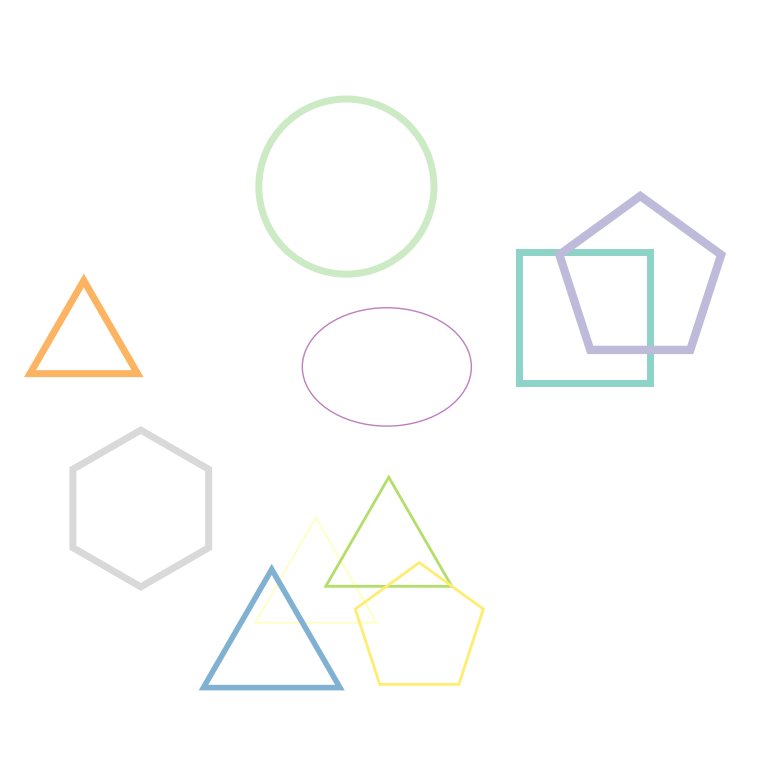[{"shape": "square", "thickness": 2.5, "radius": 0.43, "center": [0.759, 0.588]}, {"shape": "triangle", "thickness": 0.5, "radius": 0.46, "center": [0.41, 0.237]}, {"shape": "pentagon", "thickness": 3, "radius": 0.55, "center": [0.832, 0.635]}, {"shape": "triangle", "thickness": 2, "radius": 0.51, "center": [0.353, 0.158]}, {"shape": "triangle", "thickness": 2.5, "radius": 0.4, "center": [0.109, 0.555]}, {"shape": "triangle", "thickness": 1, "radius": 0.47, "center": [0.505, 0.286]}, {"shape": "hexagon", "thickness": 2.5, "radius": 0.51, "center": [0.183, 0.34]}, {"shape": "oval", "thickness": 0.5, "radius": 0.55, "center": [0.502, 0.523]}, {"shape": "circle", "thickness": 2.5, "radius": 0.57, "center": [0.45, 0.758]}, {"shape": "pentagon", "thickness": 1, "radius": 0.44, "center": [0.545, 0.182]}]